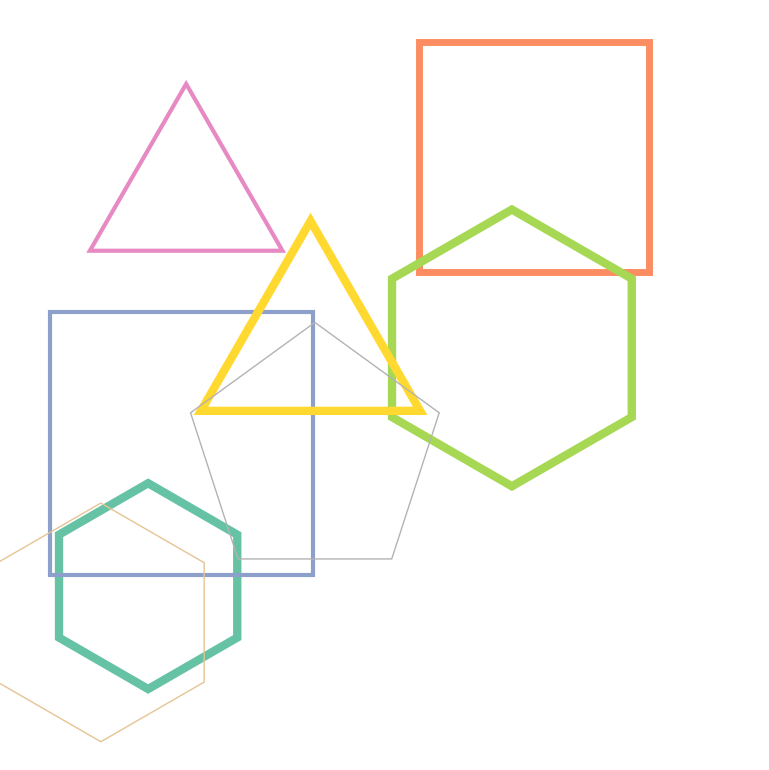[{"shape": "hexagon", "thickness": 3, "radius": 0.67, "center": [0.192, 0.239]}, {"shape": "square", "thickness": 2.5, "radius": 0.75, "center": [0.693, 0.796]}, {"shape": "square", "thickness": 1.5, "radius": 0.86, "center": [0.236, 0.424]}, {"shape": "triangle", "thickness": 1.5, "radius": 0.72, "center": [0.242, 0.747]}, {"shape": "hexagon", "thickness": 3, "radius": 0.9, "center": [0.665, 0.548]}, {"shape": "triangle", "thickness": 3, "radius": 0.82, "center": [0.403, 0.549]}, {"shape": "hexagon", "thickness": 0.5, "radius": 0.77, "center": [0.131, 0.192]}, {"shape": "pentagon", "thickness": 0.5, "radius": 0.85, "center": [0.409, 0.411]}]